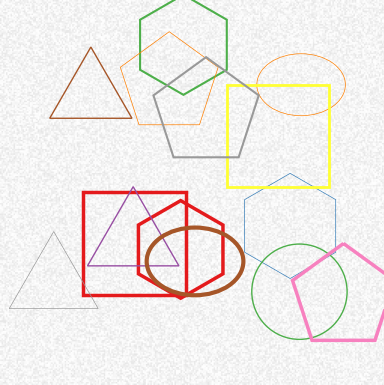[{"shape": "hexagon", "thickness": 2.5, "radius": 0.63, "center": [0.469, 0.352]}, {"shape": "square", "thickness": 2.5, "radius": 0.67, "center": [0.349, 0.368]}, {"shape": "hexagon", "thickness": 0.5, "radius": 0.68, "center": [0.754, 0.413]}, {"shape": "hexagon", "thickness": 1.5, "radius": 0.65, "center": [0.476, 0.884]}, {"shape": "circle", "thickness": 1, "radius": 0.62, "center": [0.778, 0.242]}, {"shape": "triangle", "thickness": 1, "radius": 0.69, "center": [0.346, 0.378]}, {"shape": "pentagon", "thickness": 0.5, "radius": 0.67, "center": [0.44, 0.784]}, {"shape": "oval", "thickness": 0.5, "radius": 0.58, "center": [0.782, 0.78]}, {"shape": "square", "thickness": 2, "radius": 0.66, "center": [0.722, 0.647]}, {"shape": "triangle", "thickness": 1, "radius": 0.62, "center": [0.236, 0.754]}, {"shape": "oval", "thickness": 3, "radius": 0.63, "center": [0.507, 0.321]}, {"shape": "pentagon", "thickness": 2.5, "radius": 0.7, "center": [0.892, 0.229]}, {"shape": "triangle", "thickness": 0.5, "radius": 0.67, "center": [0.14, 0.265]}, {"shape": "pentagon", "thickness": 1.5, "radius": 0.72, "center": [0.535, 0.708]}]